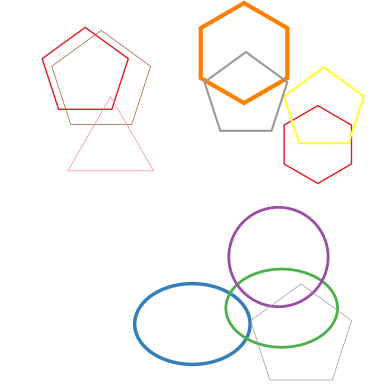[{"shape": "hexagon", "thickness": 1, "radius": 0.5, "center": [0.825, 0.625]}, {"shape": "pentagon", "thickness": 1, "radius": 0.59, "center": [0.221, 0.811]}, {"shape": "oval", "thickness": 2.5, "radius": 0.75, "center": [0.5, 0.158]}, {"shape": "oval", "thickness": 2, "radius": 0.73, "center": [0.732, 0.2]}, {"shape": "circle", "thickness": 2, "radius": 0.65, "center": [0.723, 0.332]}, {"shape": "hexagon", "thickness": 3, "radius": 0.65, "center": [0.634, 0.862]}, {"shape": "pentagon", "thickness": 1.5, "radius": 0.54, "center": [0.841, 0.716]}, {"shape": "pentagon", "thickness": 0.5, "radius": 0.67, "center": [0.263, 0.786]}, {"shape": "triangle", "thickness": 0.5, "radius": 0.64, "center": [0.287, 0.621]}, {"shape": "pentagon", "thickness": 1.5, "radius": 0.57, "center": [0.639, 0.752]}, {"shape": "pentagon", "thickness": 0.5, "radius": 0.69, "center": [0.782, 0.124]}]